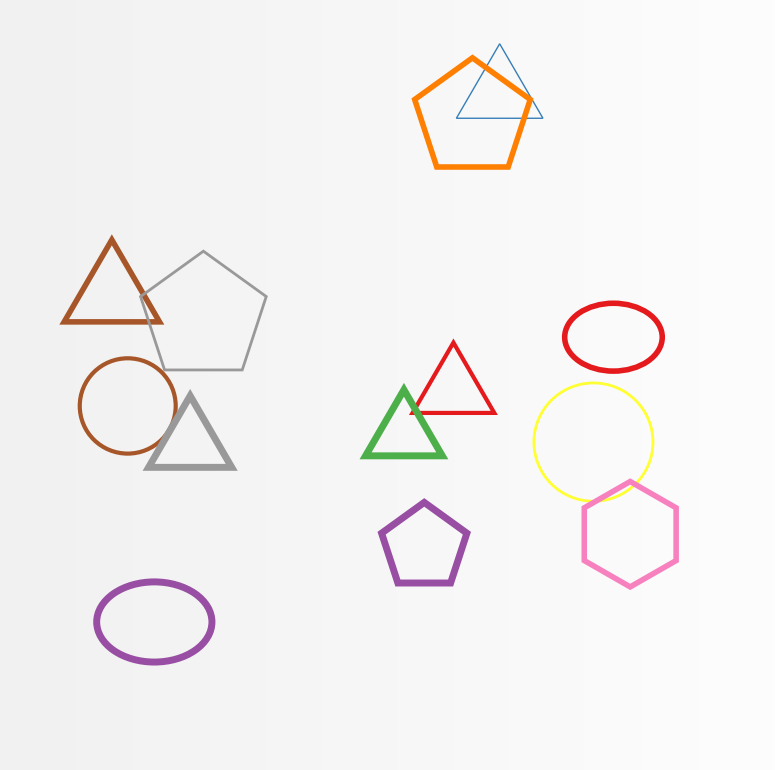[{"shape": "triangle", "thickness": 1.5, "radius": 0.3, "center": [0.585, 0.494]}, {"shape": "oval", "thickness": 2, "radius": 0.31, "center": [0.792, 0.562]}, {"shape": "triangle", "thickness": 0.5, "radius": 0.32, "center": [0.645, 0.879]}, {"shape": "triangle", "thickness": 2.5, "radius": 0.29, "center": [0.521, 0.437]}, {"shape": "oval", "thickness": 2.5, "radius": 0.37, "center": [0.199, 0.192]}, {"shape": "pentagon", "thickness": 2.5, "radius": 0.29, "center": [0.547, 0.29]}, {"shape": "pentagon", "thickness": 2, "radius": 0.39, "center": [0.61, 0.847]}, {"shape": "circle", "thickness": 1, "radius": 0.38, "center": [0.766, 0.426]}, {"shape": "circle", "thickness": 1.5, "radius": 0.31, "center": [0.165, 0.473]}, {"shape": "triangle", "thickness": 2, "radius": 0.36, "center": [0.144, 0.617]}, {"shape": "hexagon", "thickness": 2, "radius": 0.34, "center": [0.813, 0.306]}, {"shape": "triangle", "thickness": 2.5, "radius": 0.31, "center": [0.245, 0.424]}, {"shape": "pentagon", "thickness": 1, "radius": 0.43, "center": [0.262, 0.589]}]